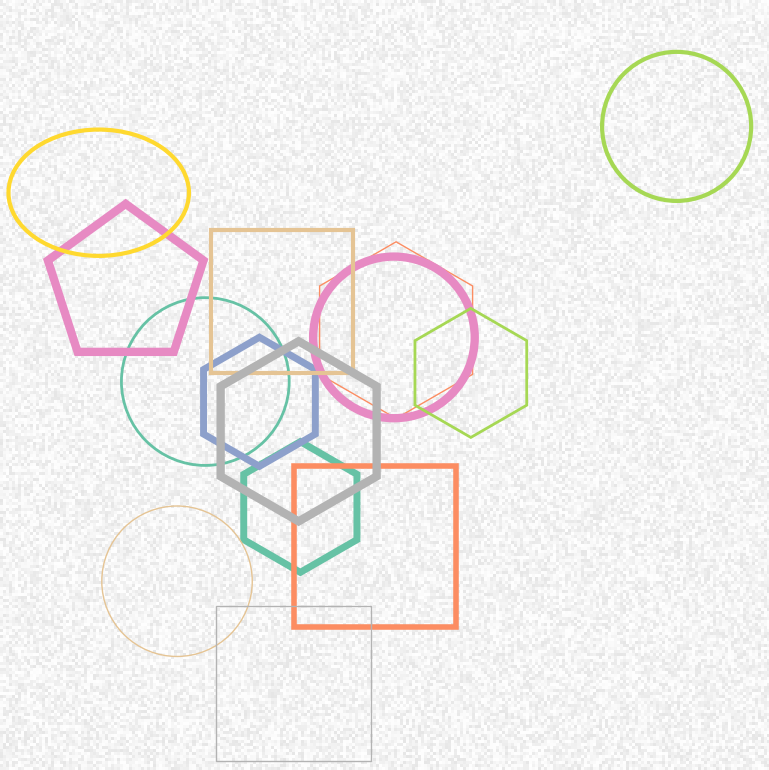[{"shape": "circle", "thickness": 1, "radius": 0.54, "center": [0.267, 0.504]}, {"shape": "hexagon", "thickness": 2.5, "radius": 0.42, "center": [0.39, 0.342]}, {"shape": "square", "thickness": 2, "radius": 0.52, "center": [0.487, 0.29]}, {"shape": "hexagon", "thickness": 0.5, "radius": 0.57, "center": [0.514, 0.571]}, {"shape": "hexagon", "thickness": 2.5, "radius": 0.42, "center": [0.337, 0.478]}, {"shape": "pentagon", "thickness": 3, "radius": 0.53, "center": [0.163, 0.629]}, {"shape": "circle", "thickness": 3, "radius": 0.52, "center": [0.512, 0.562]}, {"shape": "hexagon", "thickness": 1, "radius": 0.42, "center": [0.611, 0.516]}, {"shape": "circle", "thickness": 1.5, "radius": 0.48, "center": [0.879, 0.836]}, {"shape": "oval", "thickness": 1.5, "radius": 0.59, "center": [0.128, 0.75]}, {"shape": "circle", "thickness": 0.5, "radius": 0.49, "center": [0.23, 0.245]}, {"shape": "square", "thickness": 1.5, "radius": 0.46, "center": [0.366, 0.608]}, {"shape": "hexagon", "thickness": 3, "radius": 0.58, "center": [0.388, 0.44]}, {"shape": "square", "thickness": 0.5, "radius": 0.5, "center": [0.381, 0.113]}]